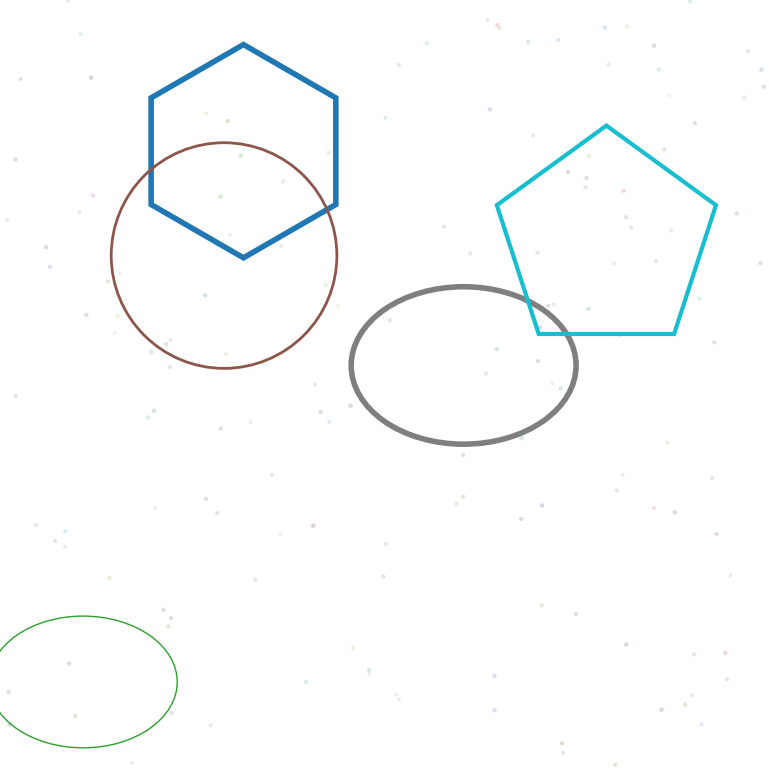[{"shape": "hexagon", "thickness": 2, "radius": 0.69, "center": [0.316, 0.804]}, {"shape": "oval", "thickness": 0.5, "radius": 0.61, "center": [0.108, 0.114]}, {"shape": "circle", "thickness": 1, "radius": 0.73, "center": [0.291, 0.668]}, {"shape": "oval", "thickness": 2, "radius": 0.73, "center": [0.602, 0.525]}, {"shape": "pentagon", "thickness": 1.5, "radius": 0.75, "center": [0.788, 0.687]}]